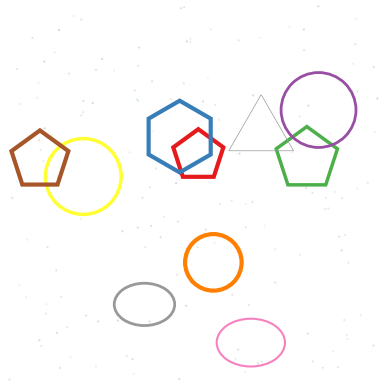[{"shape": "pentagon", "thickness": 3, "radius": 0.34, "center": [0.515, 0.596]}, {"shape": "hexagon", "thickness": 3, "radius": 0.47, "center": [0.467, 0.645]}, {"shape": "pentagon", "thickness": 2.5, "radius": 0.42, "center": [0.797, 0.588]}, {"shape": "circle", "thickness": 2, "radius": 0.49, "center": [0.827, 0.714]}, {"shape": "circle", "thickness": 3, "radius": 0.37, "center": [0.554, 0.319]}, {"shape": "circle", "thickness": 2.5, "radius": 0.49, "center": [0.216, 0.542]}, {"shape": "pentagon", "thickness": 3, "radius": 0.39, "center": [0.104, 0.584]}, {"shape": "oval", "thickness": 1.5, "radius": 0.44, "center": [0.652, 0.11]}, {"shape": "triangle", "thickness": 0.5, "radius": 0.49, "center": [0.678, 0.657]}, {"shape": "oval", "thickness": 2, "radius": 0.39, "center": [0.375, 0.209]}]